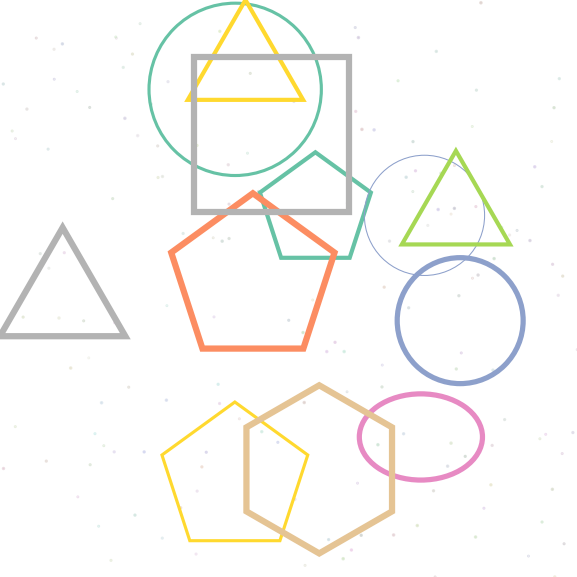[{"shape": "circle", "thickness": 1.5, "radius": 0.75, "center": [0.407, 0.844]}, {"shape": "pentagon", "thickness": 2, "radius": 0.51, "center": [0.546, 0.634]}, {"shape": "pentagon", "thickness": 3, "radius": 0.74, "center": [0.438, 0.516]}, {"shape": "circle", "thickness": 0.5, "radius": 0.52, "center": [0.735, 0.626]}, {"shape": "circle", "thickness": 2.5, "radius": 0.55, "center": [0.797, 0.444]}, {"shape": "oval", "thickness": 2.5, "radius": 0.53, "center": [0.729, 0.242]}, {"shape": "triangle", "thickness": 2, "radius": 0.54, "center": [0.789, 0.63]}, {"shape": "pentagon", "thickness": 1.5, "radius": 0.66, "center": [0.407, 0.17]}, {"shape": "triangle", "thickness": 2, "radius": 0.58, "center": [0.425, 0.884]}, {"shape": "hexagon", "thickness": 3, "radius": 0.73, "center": [0.553, 0.186]}, {"shape": "square", "thickness": 3, "radius": 0.67, "center": [0.47, 0.766]}, {"shape": "triangle", "thickness": 3, "radius": 0.63, "center": [0.108, 0.48]}]